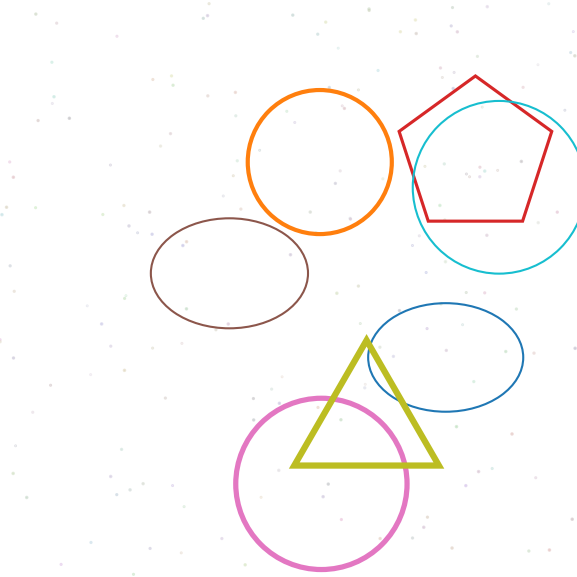[{"shape": "oval", "thickness": 1, "radius": 0.67, "center": [0.772, 0.38]}, {"shape": "circle", "thickness": 2, "radius": 0.62, "center": [0.554, 0.719]}, {"shape": "pentagon", "thickness": 1.5, "radius": 0.69, "center": [0.823, 0.729]}, {"shape": "oval", "thickness": 1, "radius": 0.68, "center": [0.397, 0.526]}, {"shape": "circle", "thickness": 2.5, "radius": 0.74, "center": [0.557, 0.161]}, {"shape": "triangle", "thickness": 3, "radius": 0.72, "center": [0.635, 0.265]}, {"shape": "circle", "thickness": 1, "radius": 0.75, "center": [0.864, 0.675]}]